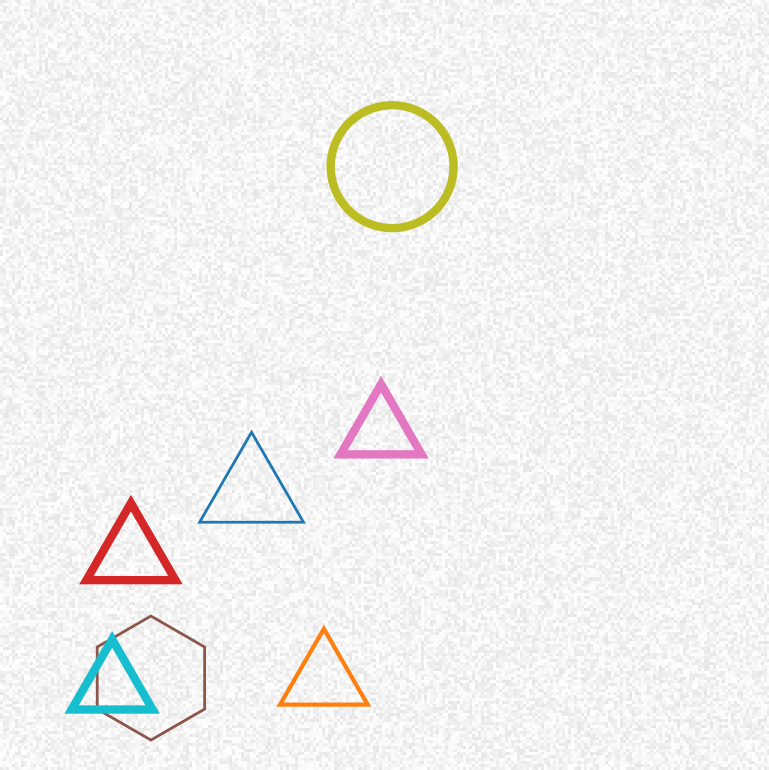[{"shape": "triangle", "thickness": 1, "radius": 0.39, "center": [0.327, 0.361]}, {"shape": "triangle", "thickness": 1.5, "radius": 0.33, "center": [0.421, 0.118]}, {"shape": "triangle", "thickness": 3, "radius": 0.33, "center": [0.17, 0.28]}, {"shape": "hexagon", "thickness": 1, "radius": 0.4, "center": [0.196, 0.119]}, {"shape": "triangle", "thickness": 3, "radius": 0.3, "center": [0.495, 0.44]}, {"shape": "circle", "thickness": 3, "radius": 0.4, "center": [0.509, 0.784]}, {"shape": "triangle", "thickness": 3, "radius": 0.3, "center": [0.146, 0.109]}]